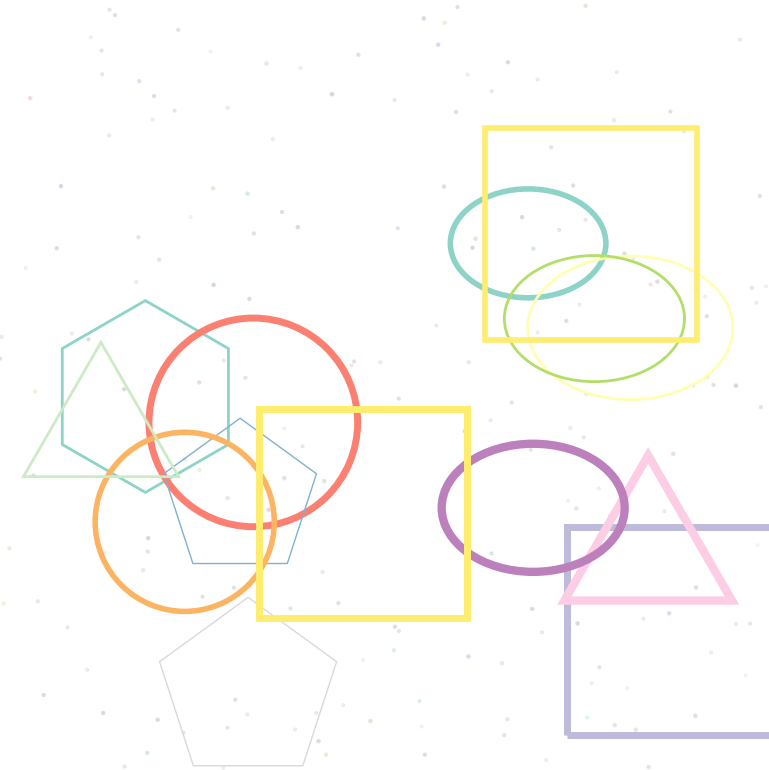[{"shape": "oval", "thickness": 2, "radius": 0.51, "center": [0.686, 0.684]}, {"shape": "hexagon", "thickness": 1, "radius": 0.62, "center": [0.189, 0.485]}, {"shape": "oval", "thickness": 1, "radius": 0.67, "center": [0.819, 0.574]}, {"shape": "square", "thickness": 2.5, "radius": 0.68, "center": [0.871, 0.181]}, {"shape": "circle", "thickness": 2.5, "radius": 0.68, "center": [0.329, 0.451]}, {"shape": "pentagon", "thickness": 0.5, "radius": 0.52, "center": [0.312, 0.353]}, {"shape": "circle", "thickness": 2, "radius": 0.58, "center": [0.24, 0.322]}, {"shape": "oval", "thickness": 1, "radius": 0.58, "center": [0.772, 0.586]}, {"shape": "triangle", "thickness": 3, "radius": 0.63, "center": [0.842, 0.283]}, {"shape": "pentagon", "thickness": 0.5, "radius": 0.6, "center": [0.322, 0.103]}, {"shape": "oval", "thickness": 3, "radius": 0.59, "center": [0.692, 0.341]}, {"shape": "triangle", "thickness": 1, "radius": 0.58, "center": [0.131, 0.439]}, {"shape": "square", "thickness": 2.5, "radius": 0.68, "center": [0.472, 0.333]}, {"shape": "square", "thickness": 2, "radius": 0.69, "center": [0.768, 0.696]}]